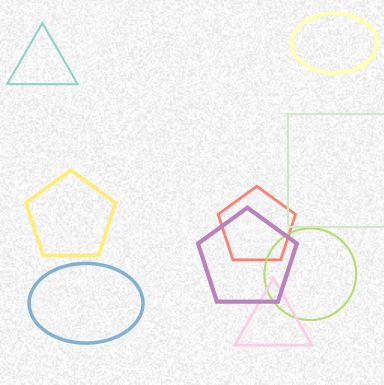[{"shape": "triangle", "thickness": 1.5, "radius": 0.53, "center": [0.11, 0.834]}, {"shape": "oval", "thickness": 3, "radius": 0.55, "center": [0.868, 0.888]}, {"shape": "pentagon", "thickness": 2, "radius": 0.53, "center": [0.667, 0.411]}, {"shape": "oval", "thickness": 2.5, "radius": 0.74, "center": [0.224, 0.212]}, {"shape": "circle", "thickness": 1.5, "radius": 0.6, "center": [0.806, 0.288]}, {"shape": "triangle", "thickness": 2, "radius": 0.58, "center": [0.71, 0.161]}, {"shape": "pentagon", "thickness": 3, "radius": 0.67, "center": [0.643, 0.326]}, {"shape": "square", "thickness": 1.5, "radius": 0.73, "center": [0.894, 0.558]}, {"shape": "pentagon", "thickness": 2.5, "radius": 0.61, "center": [0.184, 0.436]}]